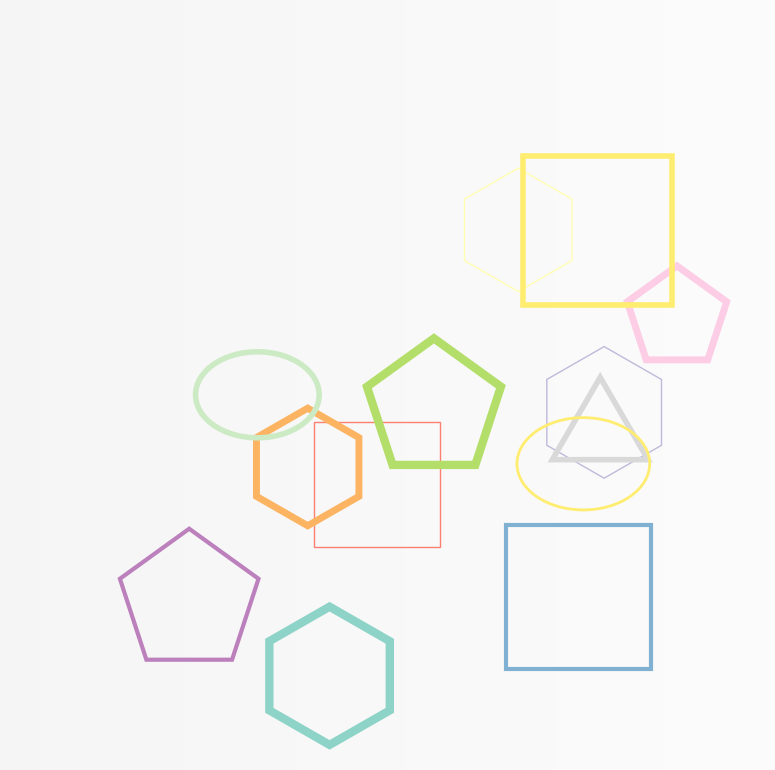[{"shape": "hexagon", "thickness": 3, "radius": 0.45, "center": [0.425, 0.122]}, {"shape": "hexagon", "thickness": 0.5, "radius": 0.4, "center": [0.669, 0.702]}, {"shape": "hexagon", "thickness": 0.5, "radius": 0.43, "center": [0.78, 0.464]}, {"shape": "square", "thickness": 0.5, "radius": 0.41, "center": [0.486, 0.371]}, {"shape": "square", "thickness": 1.5, "radius": 0.47, "center": [0.746, 0.225]}, {"shape": "hexagon", "thickness": 2.5, "radius": 0.38, "center": [0.397, 0.394]}, {"shape": "pentagon", "thickness": 3, "radius": 0.45, "center": [0.56, 0.47]}, {"shape": "pentagon", "thickness": 2.5, "radius": 0.34, "center": [0.874, 0.587]}, {"shape": "triangle", "thickness": 2, "radius": 0.36, "center": [0.774, 0.439]}, {"shape": "pentagon", "thickness": 1.5, "radius": 0.47, "center": [0.244, 0.219]}, {"shape": "oval", "thickness": 2, "radius": 0.4, "center": [0.332, 0.487]}, {"shape": "square", "thickness": 2, "radius": 0.48, "center": [0.771, 0.701]}, {"shape": "oval", "thickness": 1, "radius": 0.43, "center": [0.753, 0.398]}]